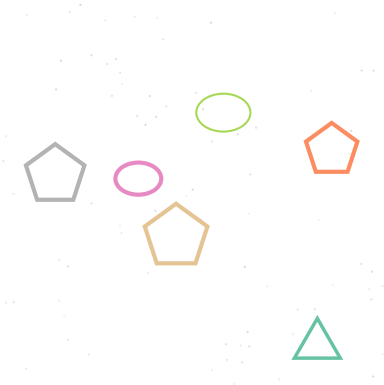[{"shape": "triangle", "thickness": 2.5, "radius": 0.34, "center": [0.824, 0.104]}, {"shape": "pentagon", "thickness": 3, "radius": 0.35, "center": [0.862, 0.611]}, {"shape": "oval", "thickness": 3, "radius": 0.3, "center": [0.359, 0.536]}, {"shape": "oval", "thickness": 1.5, "radius": 0.35, "center": [0.58, 0.707]}, {"shape": "pentagon", "thickness": 3, "radius": 0.43, "center": [0.457, 0.385]}, {"shape": "pentagon", "thickness": 3, "radius": 0.4, "center": [0.143, 0.546]}]